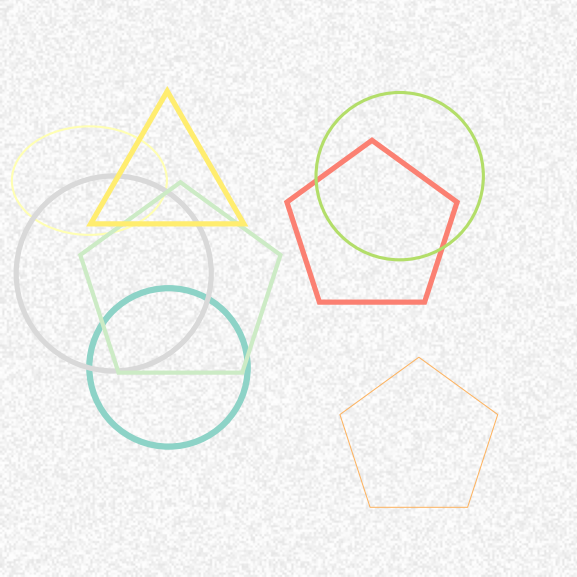[{"shape": "circle", "thickness": 3, "radius": 0.69, "center": [0.292, 0.363]}, {"shape": "oval", "thickness": 1, "radius": 0.67, "center": [0.155, 0.686]}, {"shape": "pentagon", "thickness": 2.5, "radius": 0.77, "center": [0.644, 0.601]}, {"shape": "pentagon", "thickness": 0.5, "radius": 0.72, "center": [0.725, 0.237]}, {"shape": "circle", "thickness": 1.5, "radius": 0.72, "center": [0.692, 0.694]}, {"shape": "circle", "thickness": 2.5, "radius": 0.84, "center": [0.197, 0.526]}, {"shape": "pentagon", "thickness": 2, "radius": 0.91, "center": [0.312, 0.501]}, {"shape": "triangle", "thickness": 2.5, "radius": 0.77, "center": [0.29, 0.688]}]